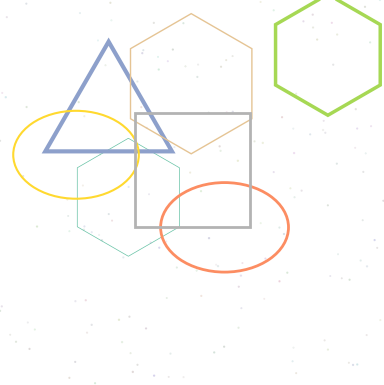[{"shape": "hexagon", "thickness": 0.5, "radius": 0.77, "center": [0.333, 0.488]}, {"shape": "oval", "thickness": 2, "radius": 0.83, "center": [0.583, 0.41]}, {"shape": "triangle", "thickness": 3, "radius": 0.95, "center": [0.282, 0.702]}, {"shape": "hexagon", "thickness": 2.5, "radius": 0.78, "center": [0.852, 0.858]}, {"shape": "oval", "thickness": 1.5, "radius": 0.82, "center": [0.197, 0.598]}, {"shape": "hexagon", "thickness": 1, "radius": 0.91, "center": [0.497, 0.783]}, {"shape": "square", "thickness": 2, "radius": 0.74, "center": [0.5, 0.557]}]